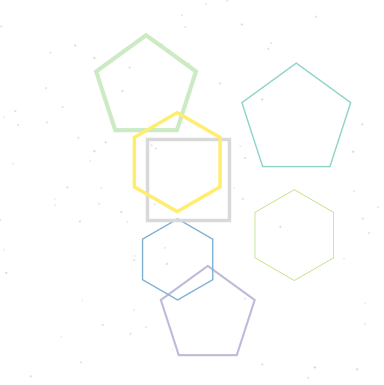[{"shape": "pentagon", "thickness": 1, "radius": 0.74, "center": [0.77, 0.687]}, {"shape": "pentagon", "thickness": 1.5, "radius": 0.64, "center": [0.54, 0.181]}, {"shape": "hexagon", "thickness": 1, "radius": 0.53, "center": [0.461, 0.326]}, {"shape": "hexagon", "thickness": 0.5, "radius": 0.59, "center": [0.764, 0.389]}, {"shape": "square", "thickness": 2.5, "radius": 0.53, "center": [0.489, 0.534]}, {"shape": "pentagon", "thickness": 3, "radius": 0.68, "center": [0.379, 0.772]}, {"shape": "hexagon", "thickness": 2.5, "radius": 0.64, "center": [0.46, 0.579]}]